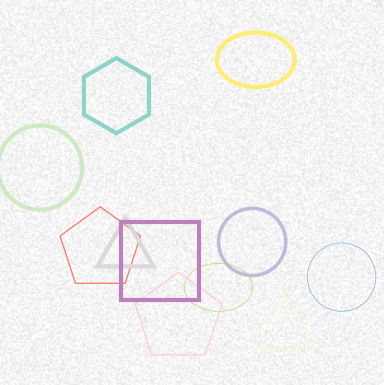[{"shape": "hexagon", "thickness": 3, "radius": 0.49, "center": [0.302, 0.751]}, {"shape": "triangle", "thickness": 0.5, "radius": 0.46, "center": [0.742, 0.141]}, {"shape": "circle", "thickness": 2.5, "radius": 0.44, "center": [0.655, 0.372]}, {"shape": "pentagon", "thickness": 1, "radius": 0.55, "center": [0.261, 0.353]}, {"shape": "circle", "thickness": 0.5, "radius": 0.44, "center": [0.887, 0.28]}, {"shape": "oval", "thickness": 0.5, "radius": 0.44, "center": [0.567, 0.254]}, {"shape": "pentagon", "thickness": 1, "radius": 0.59, "center": [0.464, 0.174]}, {"shape": "triangle", "thickness": 3, "radius": 0.42, "center": [0.326, 0.35]}, {"shape": "square", "thickness": 3, "radius": 0.51, "center": [0.416, 0.323]}, {"shape": "circle", "thickness": 3, "radius": 0.55, "center": [0.104, 0.565]}, {"shape": "oval", "thickness": 3, "radius": 0.51, "center": [0.664, 0.845]}]